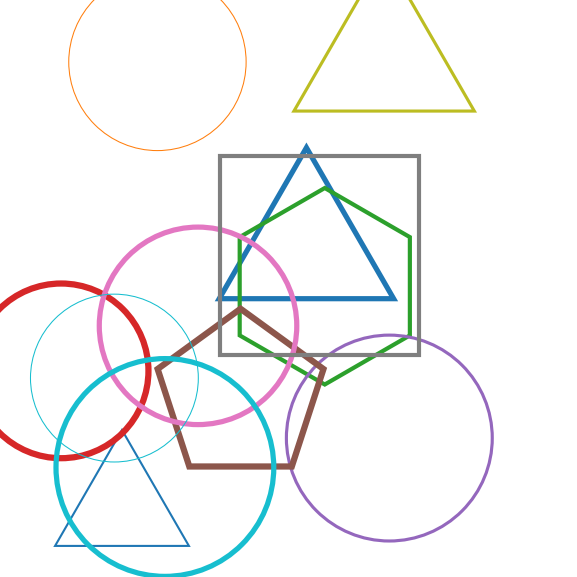[{"shape": "triangle", "thickness": 1, "radius": 0.67, "center": [0.211, 0.121]}, {"shape": "triangle", "thickness": 2.5, "radius": 0.87, "center": [0.531, 0.569]}, {"shape": "circle", "thickness": 0.5, "radius": 0.77, "center": [0.273, 0.892]}, {"shape": "hexagon", "thickness": 2, "radius": 0.85, "center": [0.562, 0.503]}, {"shape": "circle", "thickness": 3, "radius": 0.76, "center": [0.106, 0.357]}, {"shape": "circle", "thickness": 1.5, "radius": 0.89, "center": [0.674, 0.241]}, {"shape": "pentagon", "thickness": 3, "radius": 0.75, "center": [0.417, 0.313]}, {"shape": "circle", "thickness": 2.5, "radius": 0.85, "center": [0.343, 0.435]}, {"shape": "square", "thickness": 2, "radius": 0.86, "center": [0.554, 0.557]}, {"shape": "triangle", "thickness": 1.5, "radius": 0.9, "center": [0.665, 0.897]}, {"shape": "circle", "thickness": 2.5, "radius": 0.94, "center": [0.286, 0.19]}, {"shape": "circle", "thickness": 0.5, "radius": 0.73, "center": [0.198, 0.344]}]